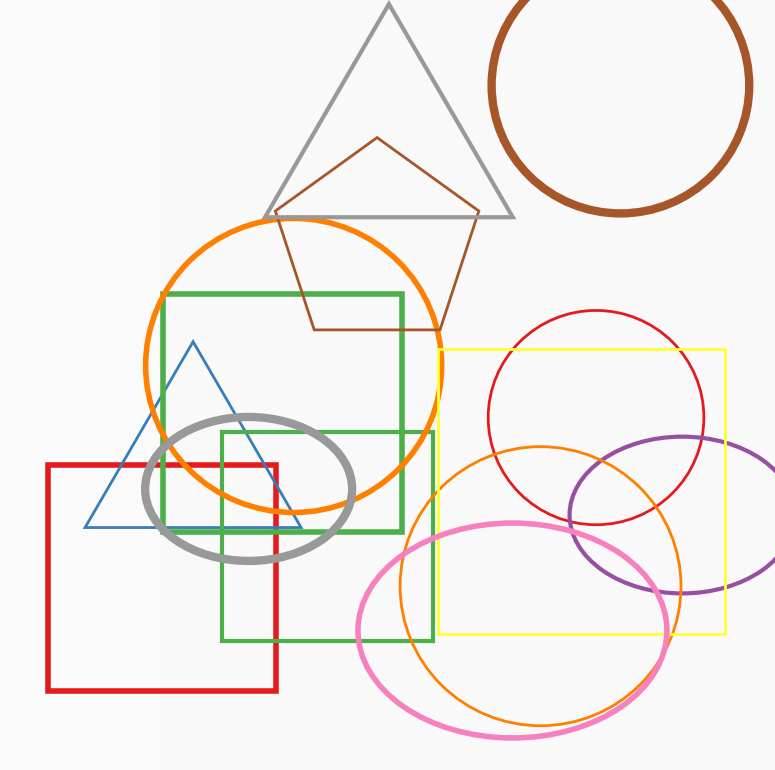[{"shape": "circle", "thickness": 1, "radius": 0.7, "center": [0.769, 0.458]}, {"shape": "square", "thickness": 2, "radius": 0.73, "center": [0.209, 0.249]}, {"shape": "triangle", "thickness": 1, "radius": 0.8, "center": [0.249, 0.395]}, {"shape": "square", "thickness": 1.5, "radius": 0.68, "center": [0.422, 0.303]}, {"shape": "square", "thickness": 2, "radius": 0.77, "center": [0.365, 0.464]}, {"shape": "oval", "thickness": 1.5, "radius": 0.73, "center": [0.88, 0.331]}, {"shape": "circle", "thickness": 2, "radius": 0.95, "center": [0.379, 0.525]}, {"shape": "circle", "thickness": 1, "radius": 0.91, "center": [0.697, 0.239]}, {"shape": "square", "thickness": 1, "radius": 0.93, "center": [0.75, 0.362]}, {"shape": "circle", "thickness": 3, "radius": 0.83, "center": [0.801, 0.889]}, {"shape": "pentagon", "thickness": 1, "radius": 0.69, "center": [0.487, 0.683]}, {"shape": "oval", "thickness": 2, "radius": 1.0, "center": [0.661, 0.181]}, {"shape": "oval", "thickness": 3, "radius": 0.67, "center": [0.321, 0.365]}, {"shape": "triangle", "thickness": 1.5, "radius": 0.92, "center": [0.502, 0.81]}]